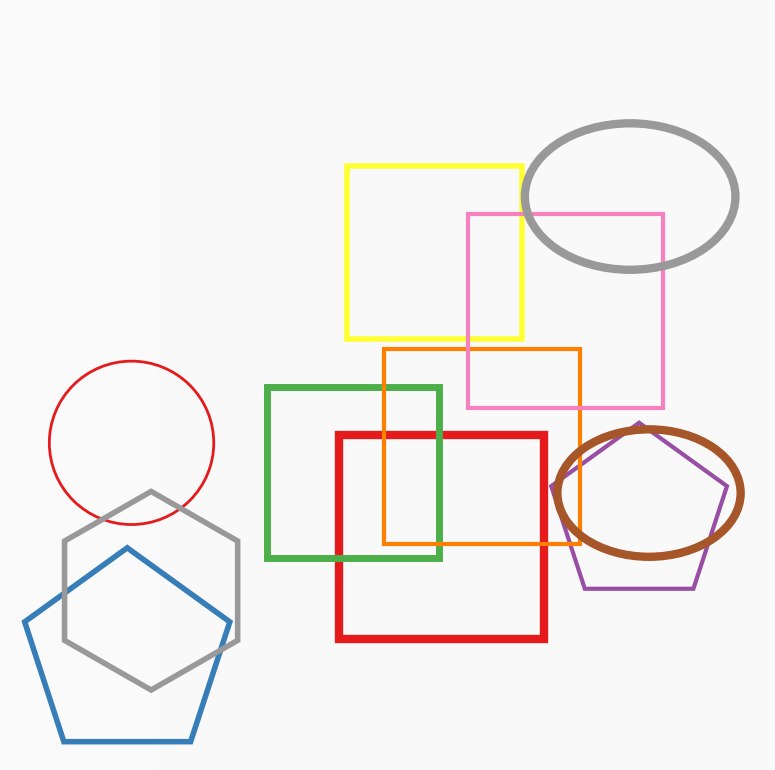[{"shape": "square", "thickness": 3, "radius": 0.66, "center": [0.569, 0.302]}, {"shape": "circle", "thickness": 1, "radius": 0.53, "center": [0.17, 0.425]}, {"shape": "pentagon", "thickness": 2, "radius": 0.7, "center": [0.164, 0.149]}, {"shape": "square", "thickness": 2.5, "radius": 0.56, "center": [0.455, 0.387]}, {"shape": "pentagon", "thickness": 1.5, "radius": 0.6, "center": [0.825, 0.332]}, {"shape": "square", "thickness": 1.5, "radius": 0.63, "center": [0.622, 0.42]}, {"shape": "square", "thickness": 2, "radius": 0.56, "center": [0.561, 0.672]}, {"shape": "oval", "thickness": 3, "radius": 0.59, "center": [0.837, 0.36]}, {"shape": "square", "thickness": 1.5, "radius": 0.63, "center": [0.73, 0.597]}, {"shape": "oval", "thickness": 3, "radius": 0.68, "center": [0.813, 0.745]}, {"shape": "hexagon", "thickness": 2, "radius": 0.64, "center": [0.195, 0.233]}]